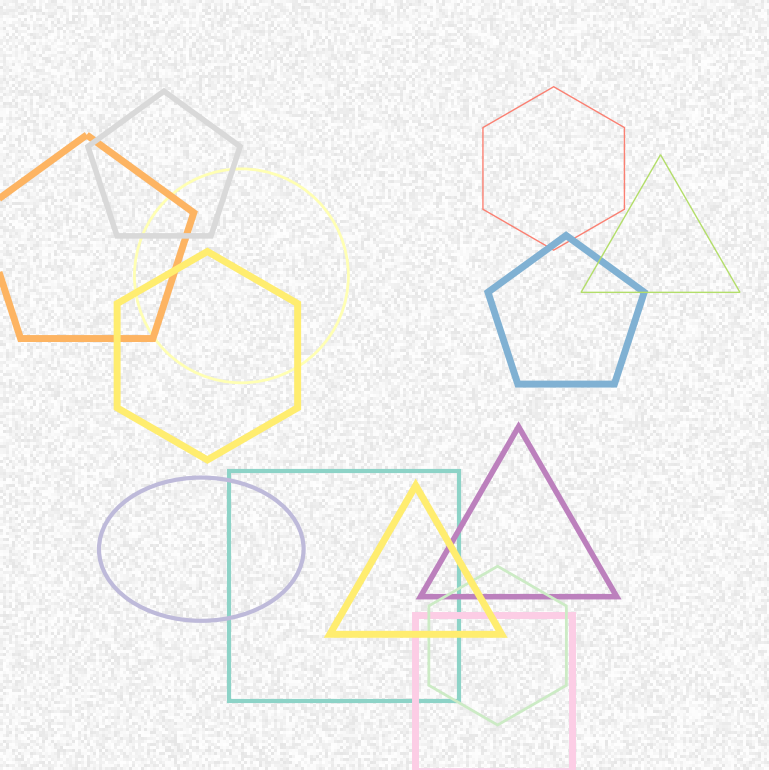[{"shape": "square", "thickness": 1.5, "radius": 0.75, "center": [0.447, 0.239]}, {"shape": "circle", "thickness": 1, "radius": 0.69, "center": [0.314, 0.642]}, {"shape": "oval", "thickness": 1.5, "radius": 0.66, "center": [0.261, 0.287]}, {"shape": "hexagon", "thickness": 0.5, "radius": 0.53, "center": [0.719, 0.781]}, {"shape": "pentagon", "thickness": 2.5, "radius": 0.53, "center": [0.735, 0.588]}, {"shape": "pentagon", "thickness": 2.5, "radius": 0.73, "center": [0.113, 0.679]}, {"shape": "triangle", "thickness": 0.5, "radius": 0.6, "center": [0.858, 0.68]}, {"shape": "square", "thickness": 2.5, "radius": 0.51, "center": [0.641, 0.1]}, {"shape": "pentagon", "thickness": 2, "radius": 0.52, "center": [0.213, 0.778]}, {"shape": "triangle", "thickness": 2, "radius": 0.74, "center": [0.673, 0.299]}, {"shape": "hexagon", "thickness": 1, "radius": 0.52, "center": [0.646, 0.162]}, {"shape": "hexagon", "thickness": 2.5, "radius": 0.68, "center": [0.269, 0.538]}, {"shape": "triangle", "thickness": 2.5, "radius": 0.64, "center": [0.54, 0.241]}]